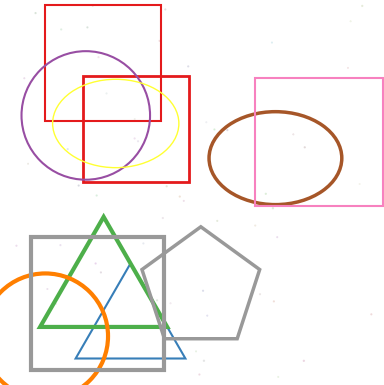[{"shape": "square", "thickness": 1.5, "radius": 0.75, "center": [0.268, 0.836]}, {"shape": "square", "thickness": 2, "radius": 0.69, "center": [0.353, 0.664]}, {"shape": "triangle", "thickness": 1.5, "radius": 0.82, "center": [0.339, 0.151]}, {"shape": "triangle", "thickness": 3, "radius": 0.95, "center": [0.269, 0.246]}, {"shape": "circle", "thickness": 1.5, "radius": 0.83, "center": [0.223, 0.7]}, {"shape": "circle", "thickness": 3, "radius": 0.81, "center": [0.118, 0.127]}, {"shape": "oval", "thickness": 1, "radius": 0.82, "center": [0.301, 0.679]}, {"shape": "oval", "thickness": 2.5, "radius": 0.86, "center": [0.715, 0.589]}, {"shape": "square", "thickness": 1.5, "radius": 0.83, "center": [0.829, 0.631]}, {"shape": "pentagon", "thickness": 2.5, "radius": 0.8, "center": [0.522, 0.25]}, {"shape": "square", "thickness": 3, "radius": 0.86, "center": [0.253, 0.211]}]